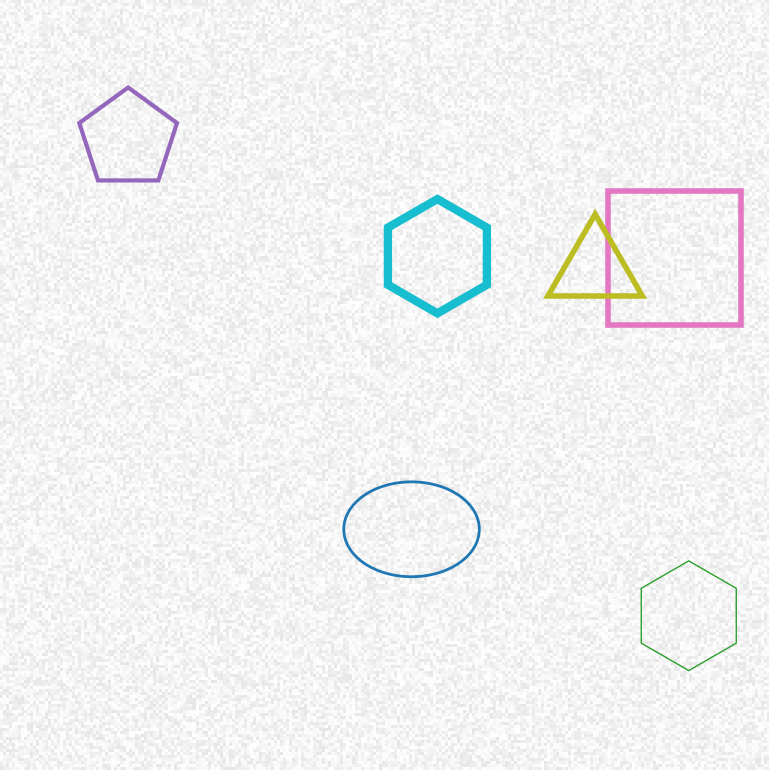[{"shape": "oval", "thickness": 1, "radius": 0.44, "center": [0.534, 0.313]}, {"shape": "hexagon", "thickness": 0.5, "radius": 0.36, "center": [0.894, 0.2]}, {"shape": "pentagon", "thickness": 1.5, "radius": 0.33, "center": [0.166, 0.82]}, {"shape": "square", "thickness": 2, "radius": 0.43, "center": [0.876, 0.665]}, {"shape": "triangle", "thickness": 2, "radius": 0.35, "center": [0.773, 0.651]}, {"shape": "hexagon", "thickness": 3, "radius": 0.37, "center": [0.568, 0.667]}]